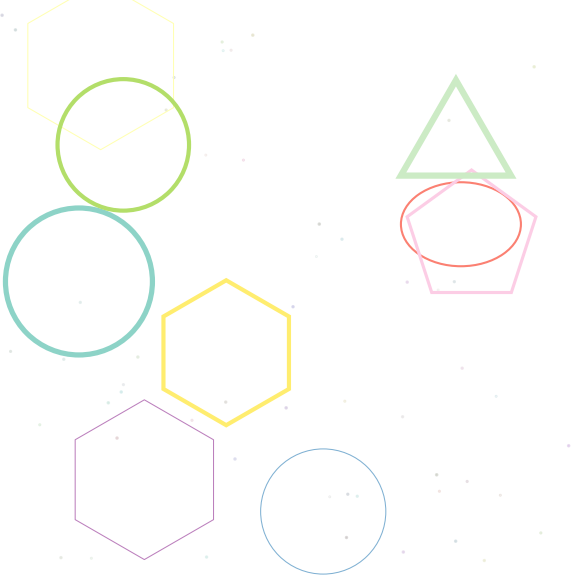[{"shape": "circle", "thickness": 2.5, "radius": 0.64, "center": [0.137, 0.512]}, {"shape": "hexagon", "thickness": 0.5, "radius": 0.73, "center": [0.174, 0.886]}, {"shape": "oval", "thickness": 1, "radius": 0.52, "center": [0.798, 0.611]}, {"shape": "circle", "thickness": 0.5, "radius": 0.54, "center": [0.56, 0.113]}, {"shape": "circle", "thickness": 2, "radius": 0.57, "center": [0.213, 0.748]}, {"shape": "pentagon", "thickness": 1.5, "radius": 0.59, "center": [0.817, 0.587]}, {"shape": "hexagon", "thickness": 0.5, "radius": 0.69, "center": [0.25, 0.168]}, {"shape": "triangle", "thickness": 3, "radius": 0.55, "center": [0.79, 0.75]}, {"shape": "hexagon", "thickness": 2, "radius": 0.63, "center": [0.392, 0.388]}]